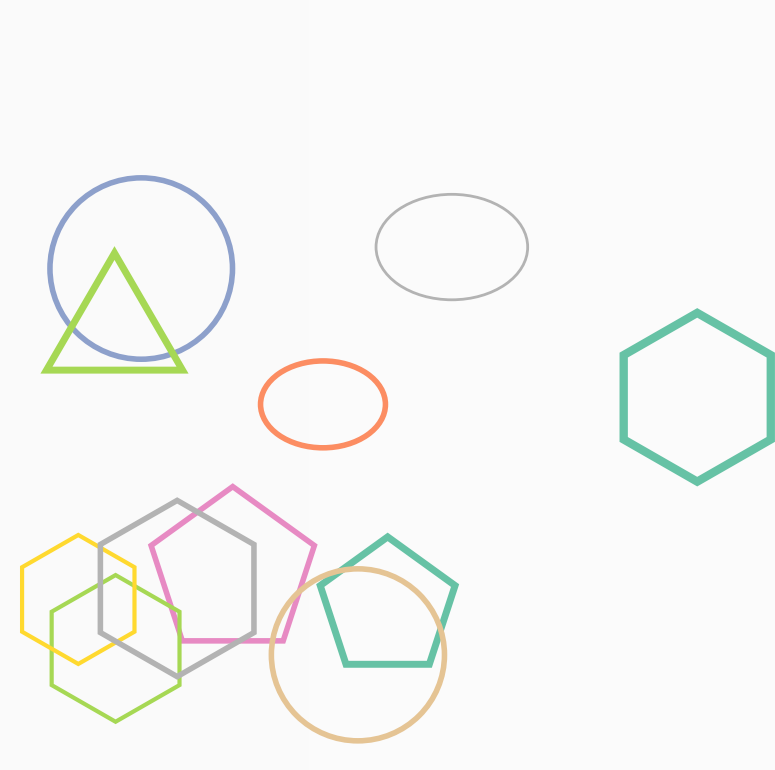[{"shape": "hexagon", "thickness": 3, "radius": 0.55, "center": [0.9, 0.484]}, {"shape": "pentagon", "thickness": 2.5, "radius": 0.46, "center": [0.5, 0.211]}, {"shape": "oval", "thickness": 2, "radius": 0.4, "center": [0.417, 0.475]}, {"shape": "circle", "thickness": 2, "radius": 0.59, "center": [0.182, 0.651]}, {"shape": "pentagon", "thickness": 2, "radius": 0.55, "center": [0.3, 0.257]}, {"shape": "hexagon", "thickness": 1.5, "radius": 0.48, "center": [0.149, 0.158]}, {"shape": "triangle", "thickness": 2.5, "radius": 0.51, "center": [0.148, 0.57]}, {"shape": "hexagon", "thickness": 1.5, "radius": 0.42, "center": [0.101, 0.221]}, {"shape": "circle", "thickness": 2, "radius": 0.56, "center": [0.462, 0.15]}, {"shape": "hexagon", "thickness": 2, "radius": 0.57, "center": [0.229, 0.236]}, {"shape": "oval", "thickness": 1, "radius": 0.49, "center": [0.583, 0.679]}]